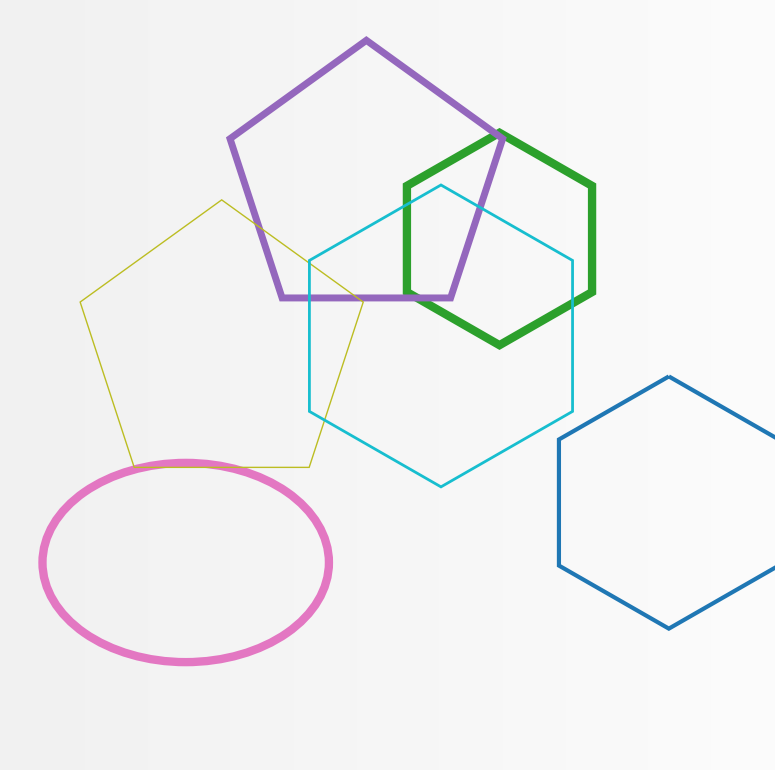[{"shape": "hexagon", "thickness": 1.5, "radius": 0.82, "center": [0.863, 0.347]}, {"shape": "hexagon", "thickness": 3, "radius": 0.69, "center": [0.645, 0.69]}, {"shape": "pentagon", "thickness": 2.5, "radius": 0.92, "center": [0.473, 0.763]}, {"shape": "oval", "thickness": 3, "radius": 0.92, "center": [0.24, 0.269]}, {"shape": "pentagon", "thickness": 0.5, "radius": 0.96, "center": [0.286, 0.548]}, {"shape": "hexagon", "thickness": 1, "radius": 0.98, "center": [0.569, 0.564]}]